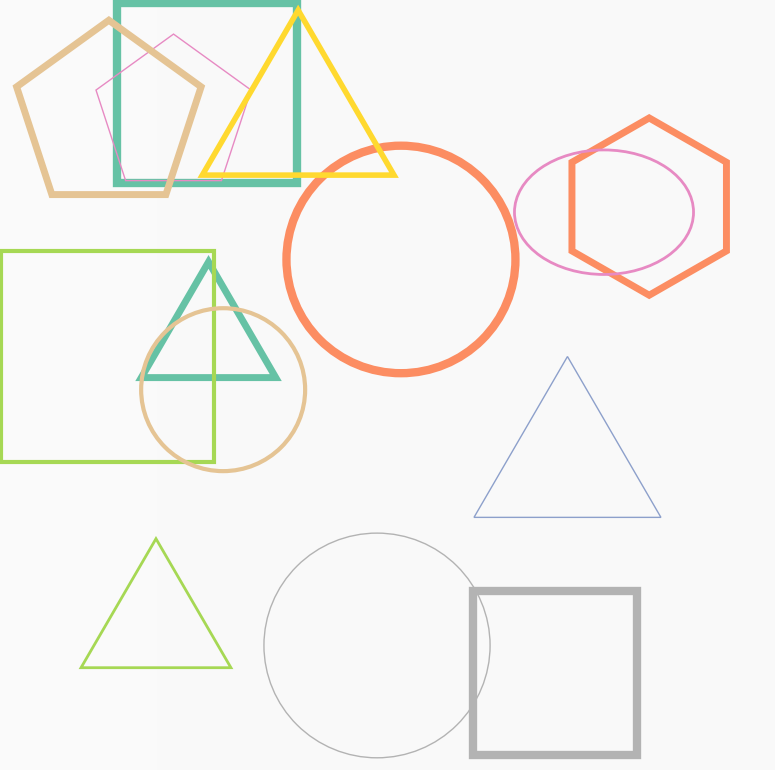[{"shape": "square", "thickness": 3, "radius": 0.58, "center": [0.267, 0.879]}, {"shape": "triangle", "thickness": 2.5, "radius": 0.5, "center": [0.269, 0.56]}, {"shape": "circle", "thickness": 3, "radius": 0.74, "center": [0.517, 0.663]}, {"shape": "hexagon", "thickness": 2.5, "radius": 0.58, "center": [0.838, 0.732]}, {"shape": "triangle", "thickness": 0.5, "radius": 0.7, "center": [0.732, 0.398]}, {"shape": "pentagon", "thickness": 0.5, "radius": 0.53, "center": [0.224, 0.851]}, {"shape": "oval", "thickness": 1, "radius": 0.58, "center": [0.779, 0.724]}, {"shape": "square", "thickness": 1.5, "radius": 0.69, "center": [0.139, 0.537]}, {"shape": "triangle", "thickness": 1, "radius": 0.56, "center": [0.201, 0.189]}, {"shape": "triangle", "thickness": 2, "radius": 0.71, "center": [0.385, 0.844]}, {"shape": "pentagon", "thickness": 2.5, "radius": 0.63, "center": [0.14, 0.849]}, {"shape": "circle", "thickness": 1.5, "radius": 0.53, "center": [0.288, 0.494]}, {"shape": "circle", "thickness": 0.5, "radius": 0.73, "center": [0.486, 0.162]}, {"shape": "square", "thickness": 3, "radius": 0.53, "center": [0.716, 0.126]}]